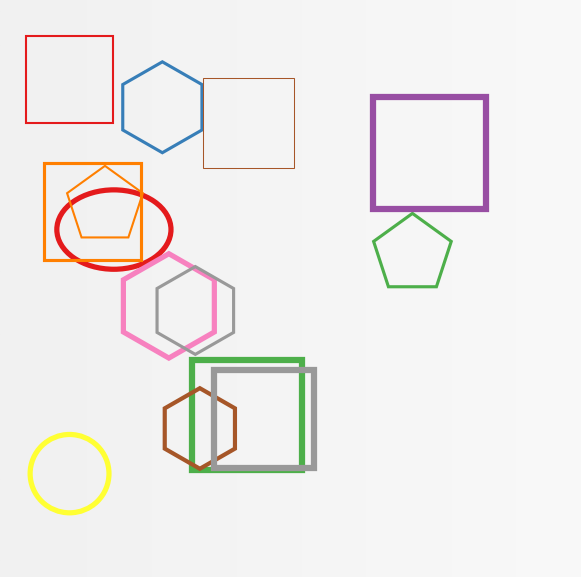[{"shape": "square", "thickness": 1, "radius": 0.38, "center": [0.12, 0.862]}, {"shape": "oval", "thickness": 2.5, "radius": 0.49, "center": [0.196, 0.602]}, {"shape": "hexagon", "thickness": 1.5, "radius": 0.39, "center": [0.279, 0.813]}, {"shape": "square", "thickness": 3, "radius": 0.48, "center": [0.425, 0.281]}, {"shape": "pentagon", "thickness": 1.5, "radius": 0.35, "center": [0.71, 0.559]}, {"shape": "square", "thickness": 3, "radius": 0.49, "center": [0.738, 0.735]}, {"shape": "pentagon", "thickness": 1, "radius": 0.34, "center": [0.181, 0.643]}, {"shape": "square", "thickness": 1.5, "radius": 0.42, "center": [0.159, 0.633]}, {"shape": "circle", "thickness": 2.5, "radius": 0.34, "center": [0.12, 0.179]}, {"shape": "square", "thickness": 0.5, "radius": 0.39, "center": [0.428, 0.786]}, {"shape": "hexagon", "thickness": 2, "radius": 0.35, "center": [0.344, 0.257]}, {"shape": "hexagon", "thickness": 2.5, "radius": 0.45, "center": [0.291, 0.469]}, {"shape": "hexagon", "thickness": 1.5, "radius": 0.38, "center": [0.336, 0.462]}, {"shape": "square", "thickness": 3, "radius": 0.43, "center": [0.454, 0.273]}]